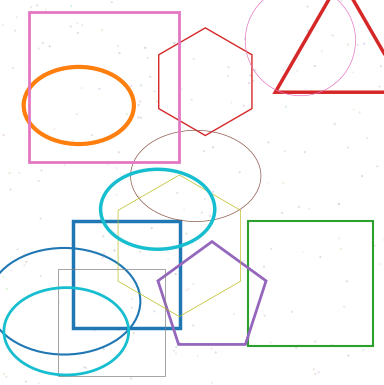[{"shape": "square", "thickness": 2.5, "radius": 0.69, "center": [0.328, 0.288]}, {"shape": "oval", "thickness": 1.5, "radius": 0.99, "center": [0.167, 0.218]}, {"shape": "oval", "thickness": 3, "radius": 0.72, "center": [0.205, 0.726]}, {"shape": "square", "thickness": 1.5, "radius": 0.82, "center": [0.807, 0.264]}, {"shape": "hexagon", "thickness": 1, "radius": 0.7, "center": [0.533, 0.788]}, {"shape": "triangle", "thickness": 2.5, "radius": 0.98, "center": [0.886, 0.859]}, {"shape": "pentagon", "thickness": 2, "radius": 0.74, "center": [0.551, 0.225]}, {"shape": "oval", "thickness": 0.5, "radius": 0.85, "center": [0.508, 0.543]}, {"shape": "circle", "thickness": 0.5, "radius": 0.72, "center": [0.78, 0.895]}, {"shape": "square", "thickness": 2, "radius": 0.97, "center": [0.27, 0.775]}, {"shape": "square", "thickness": 0.5, "radius": 0.69, "center": [0.289, 0.162]}, {"shape": "hexagon", "thickness": 0.5, "radius": 0.92, "center": [0.466, 0.362]}, {"shape": "oval", "thickness": 2, "radius": 0.81, "center": [0.172, 0.139]}, {"shape": "oval", "thickness": 2.5, "radius": 0.74, "center": [0.41, 0.456]}]